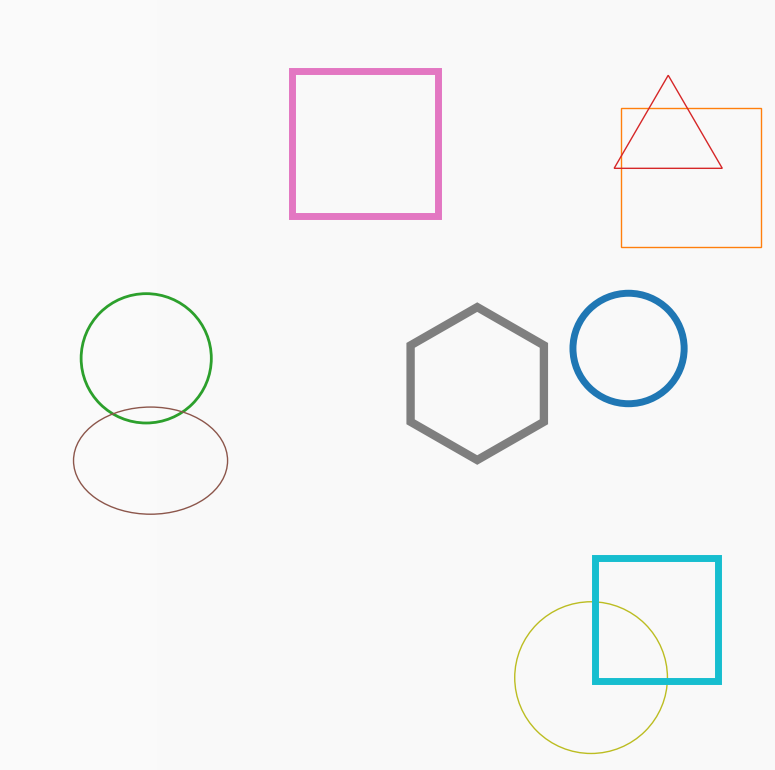[{"shape": "circle", "thickness": 2.5, "radius": 0.36, "center": [0.811, 0.547]}, {"shape": "square", "thickness": 0.5, "radius": 0.45, "center": [0.892, 0.77]}, {"shape": "circle", "thickness": 1, "radius": 0.42, "center": [0.189, 0.535]}, {"shape": "triangle", "thickness": 0.5, "radius": 0.4, "center": [0.862, 0.822]}, {"shape": "oval", "thickness": 0.5, "radius": 0.5, "center": [0.194, 0.402]}, {"shape": "square", "thickness": 2.5, "radius": 0.47, "center": [0.471, 0.814]}, {"shape": "hexagon", "thickness": 3, "radius": 0.5, "center": [0.616, 0.502]}, {"shape": "circle", "thickness": 0.5, "radius": 0.49, "center": [0.763, 0.12]}, {"shape": "square", "thickness": 2.5, "radius": 0.4, "center": [0.847, 0.196]}]